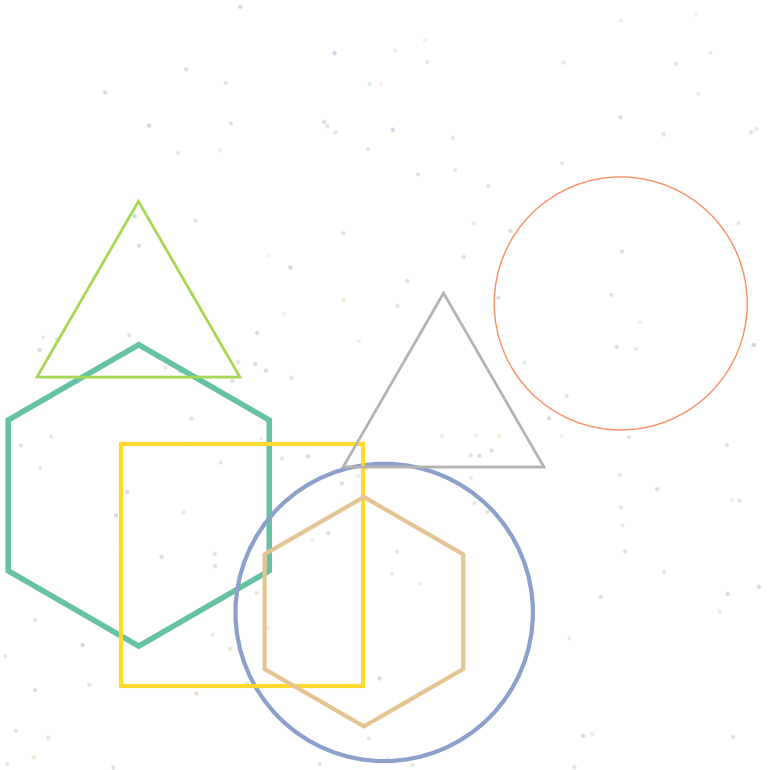[{"shape": "hexagon", "thickness": 2, "radius": 0.98, "center": [0.18, 0.357]}, {"shape": "circle", "thickness": 0.5, "radius": 0.82, "center": [0.806, 0.606]}, {"shape": "circle", "thickness": 1.5, "radius": 0.97, "center": [0.499, 0.205]}, {"shape": "triangle", "thickness": 1, "radius": 0.76, "center": [0.18, 0.586]}, {"shape": "square", "thickness": 1.5, "radius": 0.79, "center": [0.314, 0.266]}, {"shape": "hexagon", "thickness": 1.5, "radius": 0.74, "center": [0.473, 0.206]}, {"shape": "triangle", "thickness": 1, "radius": 0.75, "center": [0.576, 0.469]}]